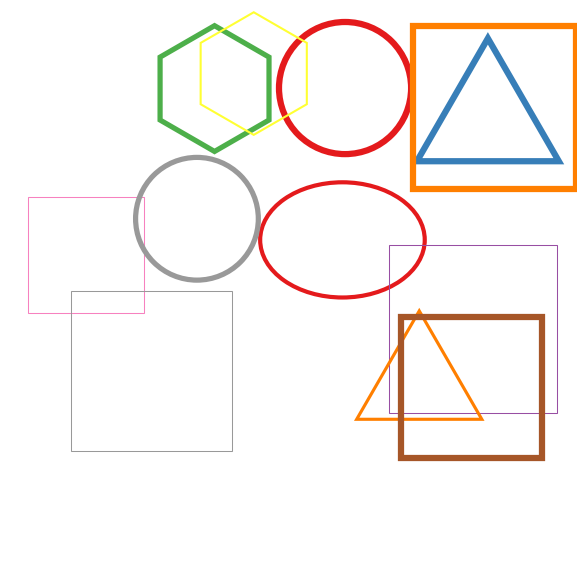[{"shape": "oval", "thickness": 2, "radius": 0.71, "center": [0.593, 0.584]}, {"shape": "circle", "thickness": 3, "radius": 0.57, "center": [0.597, 0.847]}, {"shape": "triangle", "thickness": 3, "radius": 0.71, "center": [0.845, 0.791]}, {"shape": "hexagon", "thickness": 2.5, "radius": 0.54, "center": [0.372, 0.846]}, {"shape": "square", "thickness": 0.5, "radius": 0.73, "center": [0.819, 0.43]}, {"shape": "square", "thickness": 3, "radius": 0.71, "center": [0.856, 0.813]}, {"shape": "triangle", "thickness": 1.5, "radius": 0.63, "center": [0.726, 0.336]}, {"shape": "hexagon", "thickness": 1, "radius": 0.53, "center": [0.439, 0.872]}, {"shape": "square", "thickness": 3, "radius": 0.61, "center": [0.817, 0.328]}, {"shape": "square", "thickness": 0.5, "radius": 0.5, "center": [0.149, 0.557]}, {"shape": "circle", "thickness": 2.5, "radius": 0.53, "center": [0.341, 0.62]}, {"shape": "square", "thickness": 0.5, "radius": 0.69, "center": [0.262, 0.357]}]